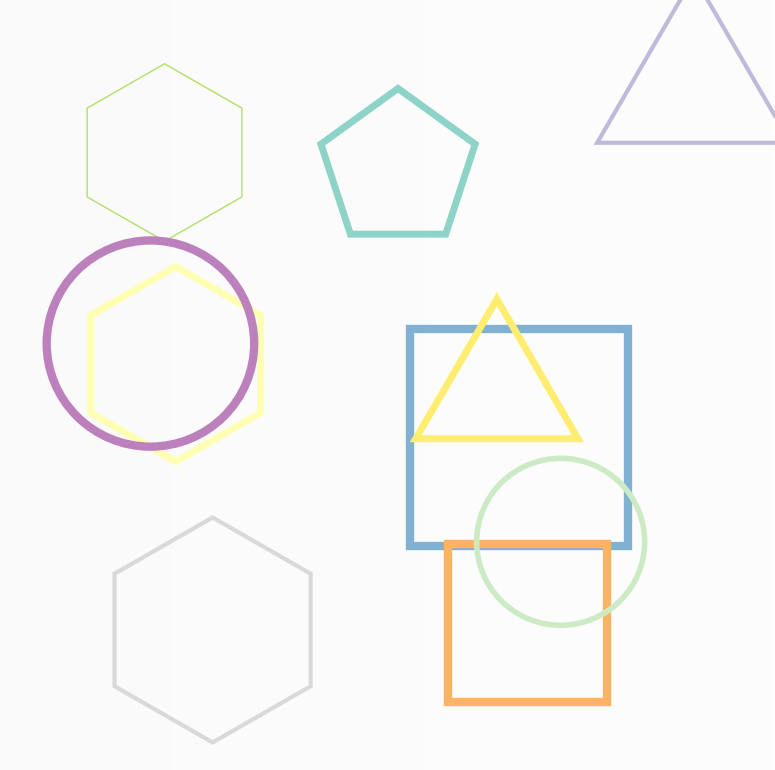[{"shape": "pentagon", "thickness": 2.5, "radius": 0.52, "center": [0.514, 0.781]}, {"shape": "hexagon", "thickness": 2.5, "radius": 0.63, "center": [0.227, 0.527]}, {"shape": "triangle", "thickness": 1.5, "radius": 0.72, "center": [0.895, 0.887]}, {"shape": "square", "thickness": 3, "radius": 0.7, "center": [0.67, 0.432]}, {"shape": "square", "thickness": 3, "radius": 0.51, "center": [0.681, 0.191]}, {"shape": "hexagon", "thickness": 0.5, "radius": 0.58, "center": [0.212, 0.802]}, {"shape": "hexagon", "thickness": 1.5, "radius": 0.73, "center": [0.274, 0.182]}, {"shape": "circle", "thickness": 3, "radius": 0.67, "center": [0.194, 0.554]}, {"shape": "circle", "thickness": 2, "radius": 0.54, "center": [0.723, 0.296]}, {"shape": "triangle", "thickness": 2.5, "radius": 0.6, "center": [0.641, 0.491]}]